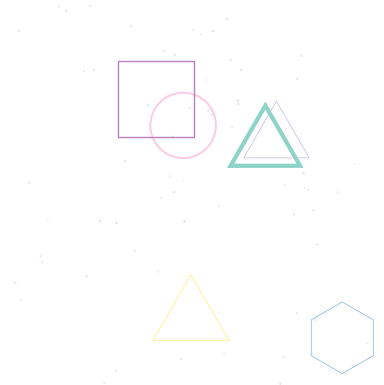[{"shape": "triangle", "thickness": 3, "radius": 0.52, "center": [0.689, 0.621]}, {"shape": "triangle", "thickness": 0.5, "radius": 0.49, "center": [0.718, 0.639]}, {"shape": "hexagon", "thickness": 0.5, "radius": 0.47, "center": [0.889, 0.123]}, {"shape": "circle", "thickness": 1.5, "radius": 0.43, "center": [0.476, 0.674]}, {"shape": "square", "thickness": 1, "radius": 0.49, "center": [0.405, 0.743]}, {"shape": "triangle", "thickness": 0.5, "radius": 0.57, "center": [0.496, 0.172]}]